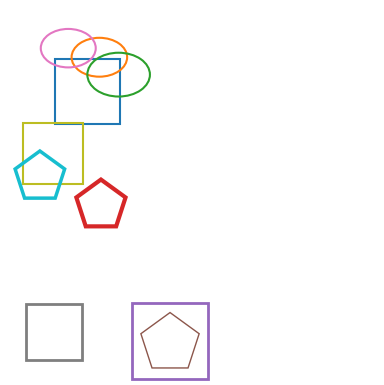[{"shape": "square", "thickness": 1.5, "radius": 0.42, "center": [0.227, 0.762]}, {"shape": "oval", "thickness": 1.5, "radius": 0.36, "center": [0.258, 0.851]}, {"shape": "oval", "thickness": 1.5, "radius": 0.41, "center": [0.308, 0.806]}, {"shape": "pentagon", "thickness": 3, "radius": 0.34, "center": [0.262, 0.466]}, {"shape": "square", "thickness": 2, "radius": 0.49, "center": [0.442, 0.115]}, {"shape": "pentagon", "thickness": 1, "radius": 0.4, "center": [0.442, 0.109]}, {"shape": "oval", "thickness": 1.5, "radius": 0.36, "center": [0.177, 0.875]}, {"shape": "square", "thickness": 2, "radius": 0.36, "center": [0.139, 0.137]}, {"shape": "square", "thickness": 1.5, "radius": 0.39, "center": [0.138, 0.602]}, {"shape": "pentagon", "thickness": 2.5, "radius": 0.34, "center": [0.104, 0.54]}]